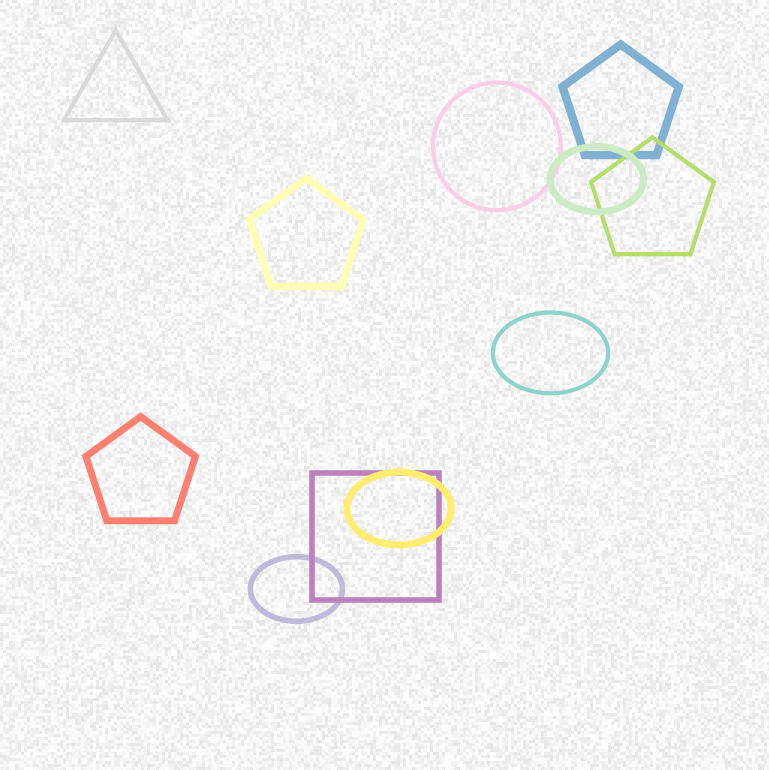[{"shape": "oval", "thickness": 1.5, "radius": 0.37, "center": [0.715, 0.542]}, {"shape": "pentagon", "thickness": 2.5, "radius": 0.39, "center": [0.398, 0.691]}, {"shape": "oval", "thickness": 2, "radius": 0.3, "center": [0.385, 0.235]}, {"shape": "pentagon", "thickness": 2.5, "radius": 0.37, "center": [0.183, 0.384]}, {"shape": "pentagon", "thickness": 3, "radius": 0.4, "center": [0.806, 0.863]}, {"shape": "pentagon", "thickness": 1.5, "radius": 0.42, "center": [0.847, 0.738]}, {"shape": "circle", "thickness": 1.5, "radius": 0.41, "center": [0.645, 0.81]}, {"shape": "triangle", "thickness": 1.5, "radius": 0.39, "center": [0.15, 0.883]}, {"shape": "square", "thickness": 2, "radius": 0.41, "center": [0.487, 0.303]}, {"shape": "oval", "thickness": 2.5, "radius": 0.3, "center": [0.775, 0.767]}, {"shape": "oval", "thickness": 2.5, "radius": 0.34, "center": [0.518, 0.34]}]